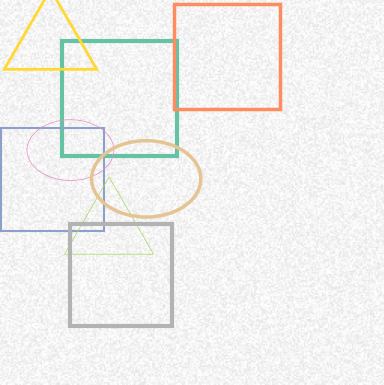[{"shape": "square", "thickness": 3, "radius": 0.75, "center": [0.31, 0.744]}, {"shape": "square", "thickness": 2.5, "radius": 0.68, "center": [0.589, 0.853]}, {"shape": "square", "thickness": 1.5, "radius": 0.67, "center": [0.135, 0.535]}, {"shape": "oval", "thickness": 0.5, "radius": 0.56, "center": [0.183, 0.61]}, {"shape": "triangle", "thickness": 0.5, "radius": 0.67, "center": [0.283, 0.407]}, {"shape": "triangle", "thickness": 2, "radius": 0.69, "center": [0.131, 0.889]}, {"shape": "oval", "thickness": 2.5, "radius": 0.71, "center": [0.38, 0.535]}, {"shape": "square", "thickness": 3, "radius": 0.66, "center": [0.313, 0.286]}]